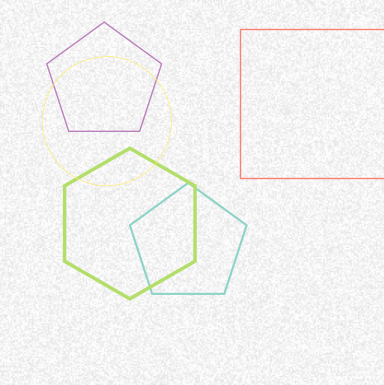[{"shape": "pentagon", "thickness": 1.5, "radius": 0.8, "center": [0.489, 0.366]}, {"shape": "square", "thickness": 1, "radius": 0.97, "center": [0.816, 0.73]}, {"shape": "hexagon", "thickness": 2.5, "radius": 0.98, "center": [0.337, 0.419]}, {"shape": "pentagon", "thickness": 1, "radius": 0.78, "center": [0.271, 0.786]}, {"shape": "circle", "thickness": 0.5, "radius": 0.84, "center": [0.278, 0.685]}]